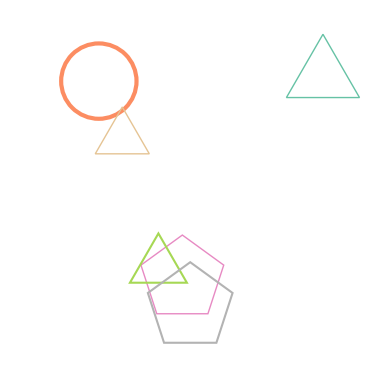[{"shape": "triangle", "thickness": 1, "radius": 0.55, "center": [0.839, 0.801]}, {"shape": "circle", "thickness": 3, "radius": 0.49, "center": [0.257, 0.789]}, {"shape": "pentagon", "thickness": 1, "radius": 0.56, "center": [0.474, 0.276]}, {"shape": "triangle", "thickness": 1.5, "radius": 0.43, "center": [0.411, 0.308]}, {"shape": "triangle", "thickness": 1, "radius": 0.41, "center": [0.318, 0.641]}, {"shape": "pentagon", "thickness": 1.5, "radius": 0.58, "center": [0.494, 0.203]}]